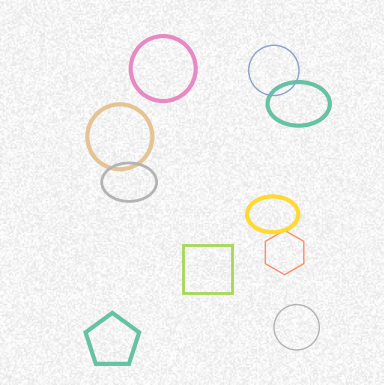[{"shape": "pentagon", "thickness": 3, "radius": 0.37, "center": [0.292, 0.114]}, {"shape": "oval", "thickness": 3, "radius": 0.4, "center": [0.776, 0.73]}, {"shape": "hexagon", "thickness": 1, "radius": 0.29, "center": [0.739, 0.344]}, {"shape": "circle", "thickness": 1, "radius": 0.33, "center": [0.711, 0.817]}, {"shape": "circle", "thickness": 3, "radius": 0.42, "center": [0.424, 0.822]}, {"shape": "square", "thickness": 2, "radius": 0.32, "center": [0.539, 0.301]}, {"shape": "oval", "thickness": 3, "radius": 0.33, "center": [0.708, 0.443]}, {"shape": "circle", "thickness": 3, "radius": 0.42, "center": [0.311, 0.645]}, {"shape": "oval", "thickness": 2, "radius": 0.36, "center": [0.335, 0.527]}, {"shape": "circle", "thickness": 1, "radius": 0.29, "center": [0.771, 0.15]}]